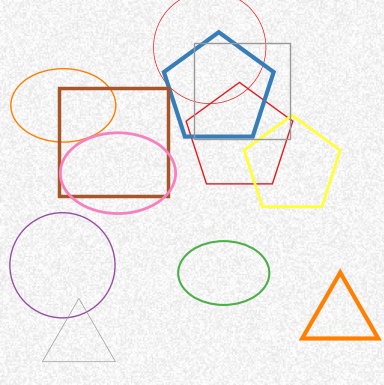[{"shape": "pentagon", "thickness": 1, "radius": 0.73, "center": [0.622, 0.64]}, {"shape": "circle", "thickness": 0.5, "radius": 0.73, "center": [0.545, 0.877]}, {"shape": "pentagon", "thickness": 3, "radius": 0.75, "center": [0.568, 0.766]}, {"shape": "oval", "thickness": 1.5, "radius": 0.59, "center": [0.581, 0.291]}, {"shape": "circle", "thickness": 1, "radius": 0.68, "center": [0.162, 0.311]}, {"shape": "triangle", "thickness": 3, "radius": 0.57, "center": [0.884, 0.178]}, {"shape": "oval", "thickness": 1, "radius": 0.68, "center": [0.164, 0.726]}, {"shape": "pentagon", "thickness": 2, "radius": 0.66, "center": [0.759, 0.569]}, {"shape": "square", "thickness": 2.5, "radius": 0.7, "center": [0.295, 0.632]}, {"shape": "oval", "thickness": 2, "radius": 0.75, "center": [0.306, 0.55]}, {"shape": "triangle", "thickness": 0.5, "radius": 0.55, "center": [0.205, 0.115]}, {"shape": "square", "thickness": 1, "radius": 0.62, "center": [0.629, 0.764]}]